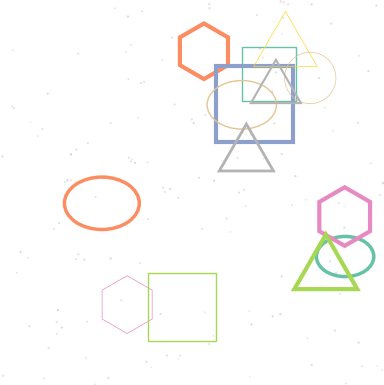[{"shape": "oval", "thickness": 2.5, "radius": 0.37, "center": [0.896, 0.334]}, {"shape": "square", "thickness": 1, "radius": 0.35, "center": [0.699, 0.807]}, {"shape": "hexagon", "thickness": 3, "radius": 0.36, "center": [0.53, 0.867]}, {"shape": "oval", "thickness": 2.5, "radius": 0.49, "center": [0.265, 0.472]}, {"shape": "square", "thickness": 3, "radius": 0.49, "center": [0.661, 0.731]}, {"shape": "hexagon", "thickness": 0.5, "radius": 0.38, "center": [0.33, 0.209]}, {"shape": "hexagon", "thickness": 3, "radius": 0.38, "center": [0.895, 0.438]}, {"shape": "triangle", "thickness": 3, "radius": 0.47, "center": [0.846, 0.296]}, {"shape": "square", "thickness": 1, "radius": 0.44, "center": [0.473, 0.203]}, {"shape": "triangle", "thickness": 0.5, "radius": 0.48, "center": [0.741, 0.875]}, {"shape": "circle", "thickness": 0.5, "radius": 0.33, "center": [0.806, 0.798]}, {"shape": "oval", "thickness": 1, "radius": 0.45, "center": [0.628, 0.728]}, {"shape": "triangle", "thickness": 2, "radius": 0.41, "center": [0.64, 0.597]}, {"shape": "triangle", "thickness": 1.5, "radius": 0.37, "center": [0.717, 0.77]}]